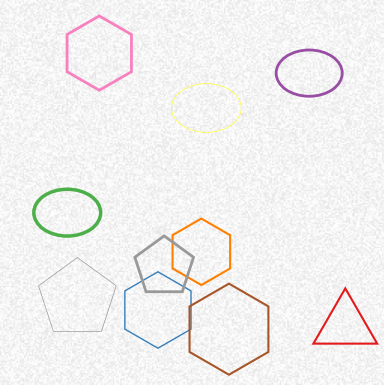[{"shape": "triangle", "thickness": 1.5, "radius": 0.48, "center": [0.897, 0.155]}, {"shape": "hexagon", "thickness": 1, "radius": 0.5, "center": [0.41, 0.195]}, {"shape": "oval", "thickness": 2.5, "radius": 0.43, "center": [0.175, 0.448]}, {"shape": "oval", "thickness": 2, "radius": 0.43, "center": [0.803, 0.81]}, {"shape": "hexagon", "thickness": 1.5, "radius": 0.43, "center": [0.523, 0.346]}, {"shape": "oval", "thickness": 0.5, "radius": 0.45, "center": [0.536, 0.719]}, {"shape": "hexagon", "thickness": 1.5, "radius": 0.59, "center": [0.595, 0.145]}, {"shape": "hexagon", "thickness": 2, "radius": 0.48, "center": [0.258, 0.862]}, {"shape": "pentagon", "thickness": 0.5, "radius": 0.53, "center": [0.201, 0.225]}, {"shape": "pentagon", "thickness": 2, "radius": 0.4, "center": [0.426, 0.307]}]